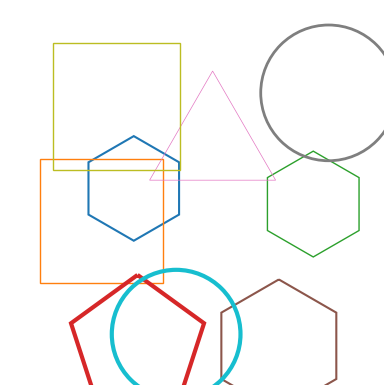[{"shape": "hexagon", "thickness": 1.5, "radius": 0.68, "center": [0.347, 0.511]}, {"shape": "square", "thickness": 1, "radius": 0.8, "center": [0.264, 0.427]}, {"shape": "hexagon", "thickness": 1, "radius": 0.69, "center": [0.814, 0.47]}, {"shape": "pentagon", "thickness": 3, "radius": 0.91, "center": [0.357, 0.104]}, {"shape": "hexagon", "thickness": 1.5, "radius": 0.86, "center": [0.724, 0.102]}, {"shape": "triangle", "thickness": 0.5, "radius": 0.94, "center": [0.552, 0.627]}, {"shape": "circle", "thickness": 2, "radius": 0.88, "center": [0.854, 0.759]}, {"shape": "square", "thickness": 1, "radius": 0.82, "center": [0.304, 0.724]}, {"shape": "circle", "thickness": 3, "radius": 0.84, "center": [0.458, 0.132]}]